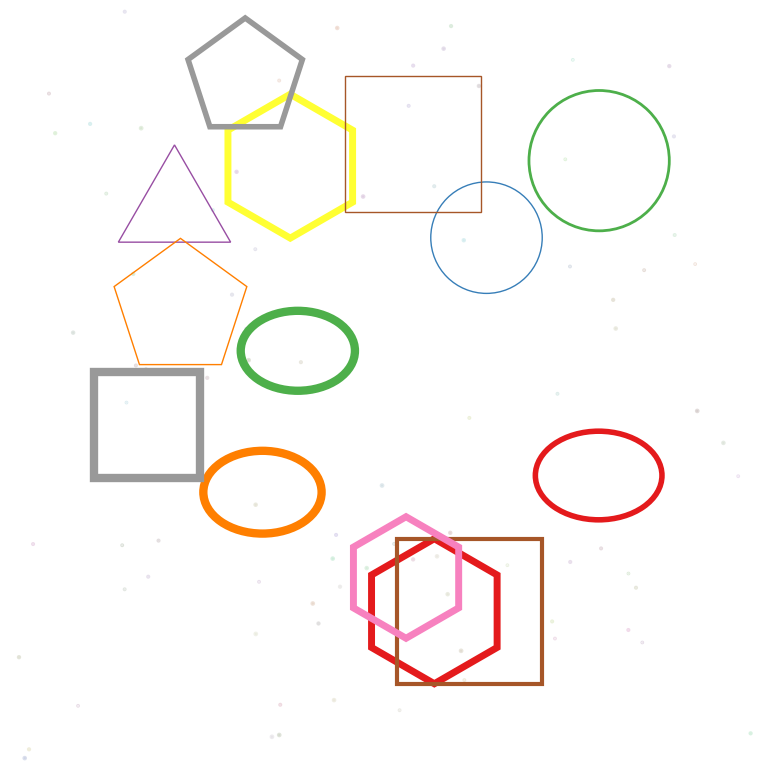[{"shape": "hexagon", "thickness": 2.5, "radius": 0.47, "center": [0.564, 0.206]}, {"shape": "oval", "thickness": 2, "radius": 0.41, "center": [0.777, 0.382]}, {"shape": "circle", "thickness": 0.5, "radius": 0.36, "center": [0.632, 0.691]}, {"shape": "circle", "thickness": 1, "radius": 0.46, "center": [0.778, 0.791]}, {"shape": "oval", "thickness": 3, "radius": 0.37, "center": [0.387, 0.544]}, {"shape": "triangle", "thickness": 0.5, "radius": 0.42, "center": [0.227, 0.728]}, {"shape": "oval", "thickness": 3, "radius": 0.38, "center": [0.341, 0.361]}, {"shape": "pentagon", "thickness": 0.5, "radius": 0.45, "center": [0.234, 0.6]}, {"shape": "hexagon", "thickness": 2.5, "radius": 0.47, "center": [0.377, 0.784]}, {"shape": "square", "thickness": 0.5, "radius": 0.44, "center": [0.537, 0.813]}, {"shape": "square", "thickness": 1.5, "radius": 0.47, "center": [0.61, 0.205]}, {"shape": "hexagon", "thickness": 2.5, "radius": 0.39, "center": [0.527, 0.25]}, {"shape": "pentagon", "thickness": 2, "radius": 0.39, "center": [0.318, 0.899]}, {"shape": "square", "thickness": 3, "radius": 0.34, "center": [0.191, 0.448]}]